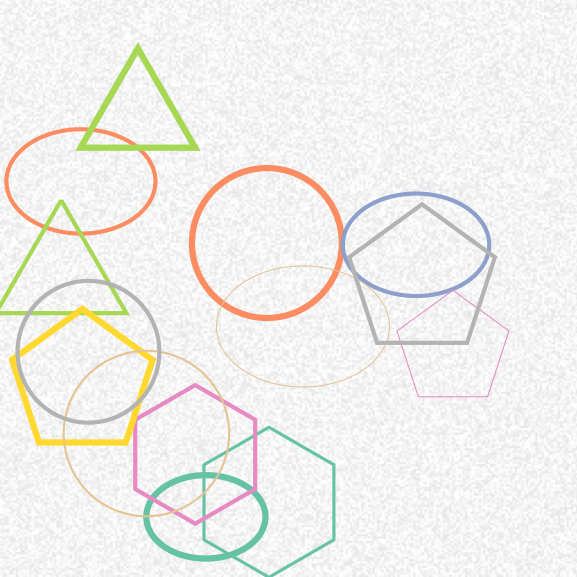[{"shape": "oval", "thickness": 3, "radius": 0.52, "center": [0.356, 0.104]}, {"shape": "hexagon", "thickness": 1.5, "radius": 0.65, "center": [0.466, 0.129]}, {"shape": "oval", "thickness": 2, "radius": 0.65, "center": [0.14, 0.685]}, {"shape": "circle", "thickness": 3, "radius": 0.65, "center": [0.462, 0.578]}, {"shape": "oval", "thickness": 2, "radius": 0.63, "center": [0.72, 0.575]}, {"shape": "hexagon", "thickness": 2, "radius": 0.6, "center": [0.338, 0.212]}, {"shape": "pentagon", "thickness": 0.5, "radius": 0.51, "center": [0.784, 0.395]}, {"shape": "triangle", "thickness": 3, "radius": 0.57, "center": [0.239, 0.801]}, {"shape": "triangle", "thickness": 2, "radius": 0.65, "center": [0.106, 0.522]}, {"shape": "pentagon", "thickness": 3, "radius": 0.64, "center": [0.143, 0.336]}, {"shape": "circle", "thickness": 1, "radius": 0.72, "center": [0.254, 0.248]}, {"shape": "oval", "thickness": 0.5, "radius": 0.75, "center": [0.525, 0.434]}, {"shape": "pentagon", "thickness": 2, "radius": 0.66, "center": [0.731, 0.513]}, {"shape": "circle", "thickness": 2, "radius": 0.61, "center": [0.153, 0.39]}]